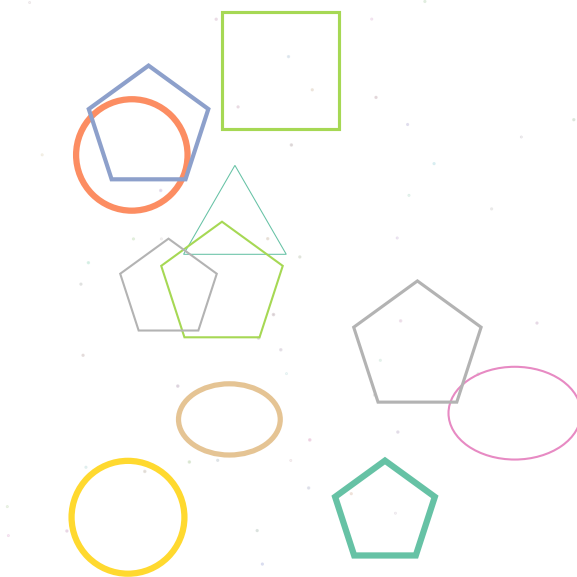[{"shape": "triangle", "thickness": 0.5, "radius": 0.51, "center": [0.407, 0.61]}, {"shape": "pentagon", "thickness": 3, "radius": 0.45, "center": [0.667, 0.111]}, {"shape": "circle", "thickness": 3, "radius": 0.48, "center": [0.228, 0.731]}, {"shape": "pentagon", "thickness": 2, "radius": 0.54, "center": [0.257, 0.777]}, {"shape": "oval", "thickness": 1, "radius": 0.57, "center": [0.891, 0.284]}, {"shape": "pentagon", "thickness": 1, "radius": 0.55, "center": [0.384, 0.505]}, {"shape": "square", "thickness": 1.5, "radius": 0.51, "center": [0.486, 0.877]}, {"shape": "circle", "thickness": 3, "radius": 0.49, "center": [0.222, 0.103]}, {"shape": "oval", "thickness": 2.5, "radius": 0.44, "center": [0.397, 0.273]}, {"shape": "pentagon", "thickness": 1, "radius": 0.44, "center": [0.292, 0.498]}, {"shape": "pentagon", "thickness": 1.5, "radius": 0.58, "center": [0.723, 0.397]}]